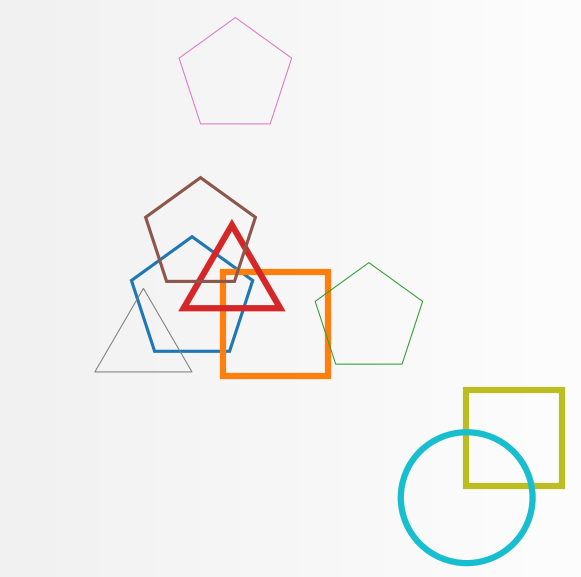[{"shape": "pentagon", "thickness": 1.5, "radius": 0.55, "center": [0.33, 0.48]}, {"shape": "square", "thickness": 3, "radius": 0.45, "center": [0.474, 0.438]}, {"shape": "pentagon", "thickness": 0.5, "radius": 0.49, "center": [0.635, 0.447]}, {"shape": "triangle", "thickness": 3, "radius": 0.48, "center": [0.399, 0.513]}, {"shape": "pentagon", "thickness": 1.5, "radius": 0.5, "center": [0.345, 0.592]}, {"shape": "pentagon", "thickness": 0.5, "radius": 0.51, "center": [0.405, 0.867]}, {"shape": "triangle", "thickness": 0.5, "radius": 0.48, "center": [0.247, 0.403]}, {"shape": "square", "thickness": 3, "radius": 0.42, "center": [0.885, 0.241]}, {"shape": "circle", "thickness": 3, "radius": 0.57, "center": [0.803, 0.137]}]